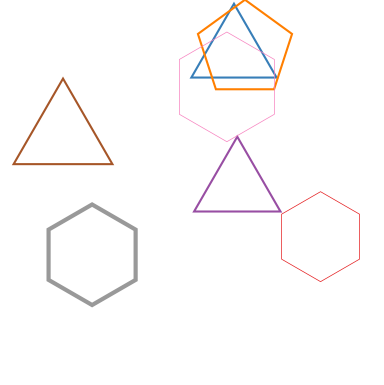[{"shape": "hexagon", "thickness": 0.5, "radius": 0.58, "center": [0.833, 0.385]}, {"shape": "triangle", "thickness": 1.5, "radius": 0.64, "center": [0.608, 0.862]}, {"shape": "triangle", "thickness": 1.5, "radius": 0.65, "center": [0.616, 0.515]}, {"shape": "pentagon", "thickness": 1.5, "radius": 0.64, "center": [0.636, 0.872]}, {"shape": "triangle", "thickness": 1.5, "radius": 0.74, "center": [0.164, 0.648]}, {"shape": "hexagon", "thickness": 0.5, "radius": 0.71, "center": [0.589, 0.774]}, {"shape": "hexagon", "thickness": 3, "radius": 0.65, "center": [0.239, 0.338]}]